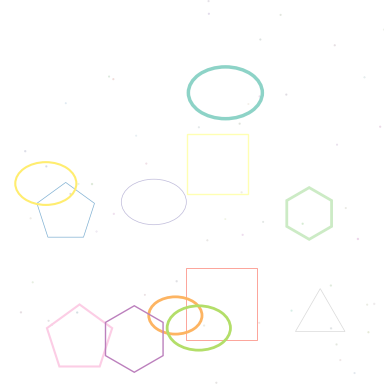[{"shape": "oval", "thickness": 2.5, "radius": 0.48, "center": [0.585, 0.759]}, {"shape": "square", "thickness": 1, "radius": 0.39, "center": [0.564, 0.574]}, {"shape": "oval", "thickness": 0.5, "radius": 0.42, "center": [0.4, 0.475]}, {"shape": "square", "thickness": 0.5, "radius": 0.46, "center": [0.576, 0.211]}, {"shape": "pentagon", "thickness": 0.5, "radius": 0.39, "center": [0.171, 0.448]}, {"shape": "oval", "thickness": 2, "radius": 0.35, "center": [0.456, 0.181]}, {"shape": "oval", "thickness": 2, "radius": 0.41, "center": [0.516, 0.148]}, {"shape": "pentagon", "thickness": 1.5, "radius": 0.45, "center": [0.207, 0.12]}, {"shape": "triangle", "thickness": 0.5, "radius": 0.37, "center": [0.832, 0.176]}, {"shape": "hexagon", "thickness": 1, "radius": 0.43, "center": [0.349, 0.119]}, {"shape": "hexagon", "thickness": 2, "radius": 0.34, "center": [0.803, 0.446]}, {"shape": "oval", "thickness": 1.5, "radius": 0.4, "center": [0.119, 0.523]}]